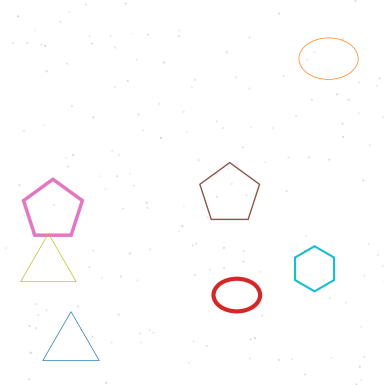[{"shape": "triangle", "thickness": 0.5, "radius": 0.42, "center": [0.185, 0.106]}, {"shape": "oval", "thickness": 0.5, "radius": 0.38, "center": [0.853, 0.848]}, {"shape": "oval", "thickness": 3, "radius": 0.3, "center": [0.615, 0.234]}, {"shape": "pentagon", "thickness": 1, "radius": 0.41, "center": [0.597, 0.496]}, {"shape": "pentagon", "thickness": 2.5, "radius": 0.4, "center": [0.138, 0.454]}, {"shape": "triangle", "thickness": 0.5, "radius": 0.42, "center": [0.126, 0.31]}, {"shape": "hexagon", "thickness": 1.5, "radius": 0.29, "center": [0.817, 0.302]}]